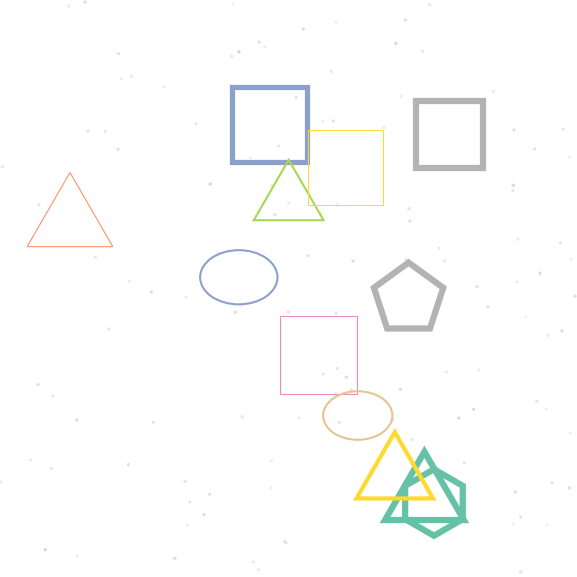[{"shape": "hexagon", "thickness": 3, "radius": 0.29, "center": [0.751, 0.129]}, {"shape": "triangle", "thickness": 3, "radius": 0.39, "center": [0.735, 0.138]}, {"shape": "triangle", "thickness": 0.5, "radius": 0.43, "center": [0.121, 0.615]}, {"shape": "oval", "thickness": 1, "radius": 0.34, "center": [0.414, 0.519]}, {"shape": "square", "thickness": 2.5, "radius": 0.33, "center": [0.467, 0.783]}, {"shape": "square", "thickness": 0.5, "radius": 0.34, "center": [0.552, 0.385]}, {"shape": "triangle", "thickness": 1, "radius": 0.35, "center": [0.5, 0.653]}, {"shape": "square", "thickness": 0.5, "radius": 0.32, "center": [0.598, 0.709]}, {"shape": "triangle", "thickness": 2, "radius": 0.38, "center": [0.684, 0.174]}, {"shape": "oval", "thickness": 1, "radius": 0.3, "center": [0.619, 0.28]}, {"shape": "pentagon", "thickness": 3, "radius": 0.32, "center": [0.708, 0.481]}, {"shape": "square", "thickness": 3, "radius": 0.29, "center": [0.779, 0.767]}]